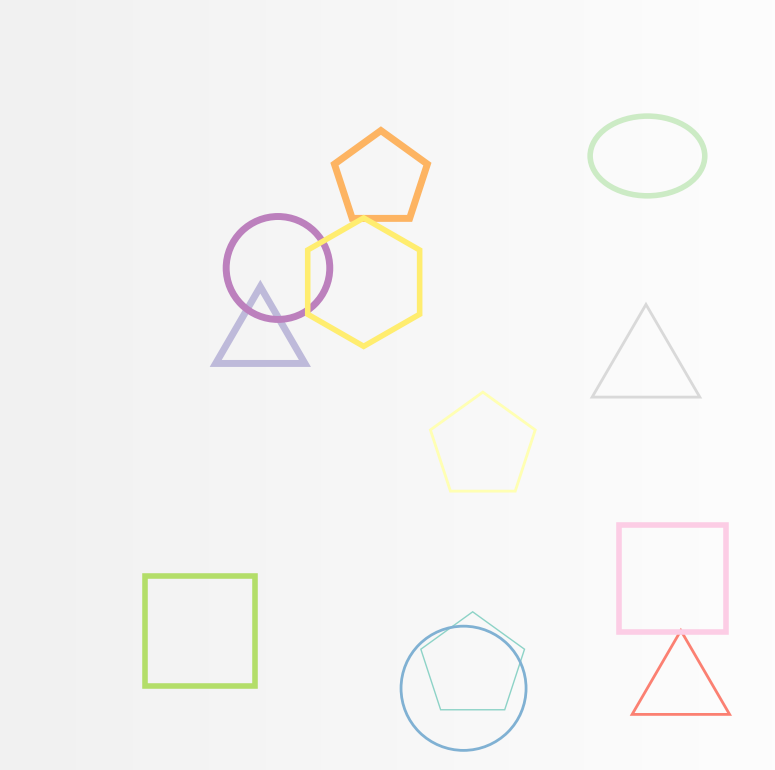[{"shape": "pentagon", "thickness": 0.5, "radius": 0.35, "center": [0.61, 0.135]}, {"shape": "pentagon", "thickness": 1, "radius": 0.36, "center": [0.623, 0.42]}, {"shape": "triangle", "thickness": 2.5, "radius": 0.33, "center": [0.336, 0.561]}, {"shape": "triangle", "thickness": 1, "radius": 0.36, "center": [0.879, 0.109]}, {"shape": "circle", "thickness": 1, "radius": 0.4, "center": [0.598, 0.106]}, {"shape": "pentagon", "thickness": 2.5, "radius": 0.32, "center": [0.491, 0.767]}, {"shape": "square", "thickness": 2, "radius": 0.36, "center": [0.258, 0.18]}, {"shape": "square", "thickness": 2, "radius": 0.35, "center": [0.868, 0.249]}, {"shape": "triangle", "thickness": 1, "radius": 0.4, "center": [0.834, 0.524]}, {"shape": "circle", "thickness": 2.5, "radius": 0.33, "center": [0.359, 0.652]}, {"shape": "oval", "thickness": 2, "radius": 0.37, "center": [0.835, 0.797]}, {"shape": "hexagon", "thickness": 2, "radius": 0.42, "center": [0.469, 0.634]}]